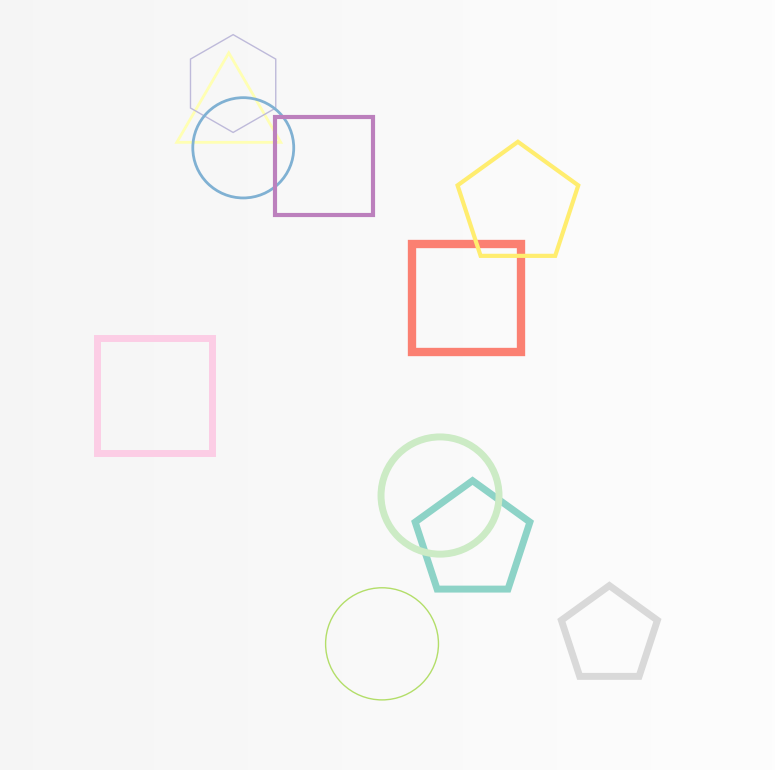[{"shape": "pentagon", "thickness": 2.5, "radius": 0.39, "center": [0.61, 0.298]}, {"shape": "triangle", "thickness": 1, "radius": 0.39, "center": [0.295, 0.854]}, {"shape": "hexagon", "thickness": 0.5, "radius": 0.32, "center": [0.301, 0.892]}, {"shape": "square", "thickness": 3, "radius": 0.35, "center": [0.602, 0.613]}, {"shape": "circle", "thickness": 1, "radius": 0.33, "center": [0.314, 0.808]}, {"shape": "circle", "thickness": 0.5, "radius": 0.36, "center": [0.493, 0.164]}, {"shape": "square", "thickness": 2.5, "radius": 0.37, "center": [0.2, 0.486]}, {"shape": "pentagon", "thickness": 2.5, "radius": 0.33, "center": [0.786, 0.174]}, {"shape": "square", "thickness": 1.5, "radius": 0.32, "center": [0.418, 0.784]}, {"shape": "circle", "thickness": 2.5, "radius": 0.38, "center": [0.568, 0.356]}, {"shape": "pentagon", "thickness": 1.5, "radius": 0.41, "center": [0.668, 0.734]}]